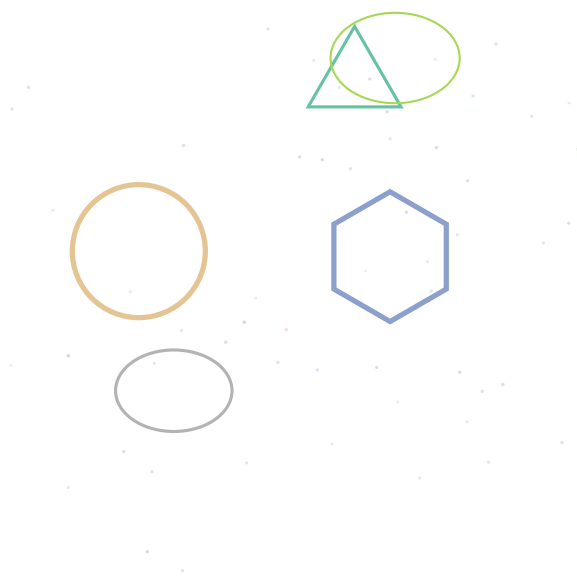[{"shape": "triangle", "thickness": 1.5, "radius": 0.46, "center": [0.614, 0.86]}, {"shape": "hexagon", "thickness": 2.5, "radius": 0.56, "center": [0.675, 0.555]}, {"shape": "oval", "thickness": 1, "radius": 0.56, "center": [0.684, 0.899]}, {"shape": "circle", "thickness": 2.5, "radius": 0.58, "center": [0.24, 0.564]}, {"shape": "oval", "thickness": 1.5, "radius": 0.5, "center": [0.301, 0.323]}]